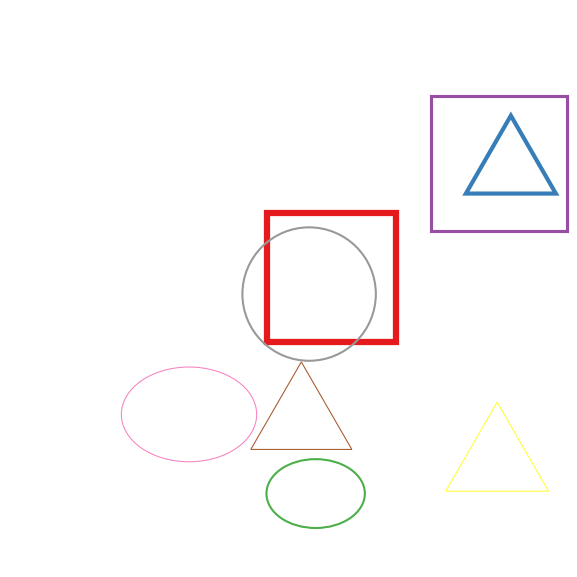[{"shape": "square", "thickness": 3, "radius": 0.56, "center": [0.574, 0.518]}, {"shape": "triangle", "thickness": 2, "radius": 0.45, "center": [0.885, 0.709]}, {"shape": "oval", "thickness": 1, "radius": 0.43, "center": [0.547, 0.144]}, {"shape": "square", "thickness": 1.5, "radius": 0.59, "center": [0.864, 0.716]}, {"shape": "triangle", "thickness": 0.5, "radius": 0.51, "center": [0.861, 0.2]}, {"shape": "triangle", "thickness": 0.5, "radius": 0.5, "center": [0.522, 0.271]}, {"shape": "oval", "thickness": 0.5, "radius": 0.59, "center": [0.327, 0.282]}, {"shape": "circle", "thickness": 1, "radius": 0.58, "center": [0.535, 0.49]}]